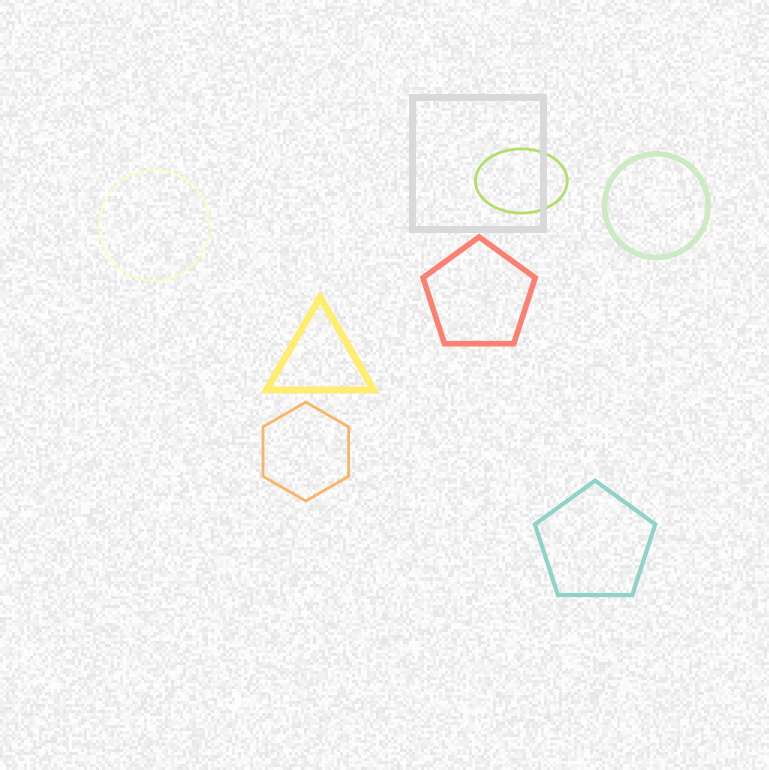[{"shape": "pentagon", "thickness": 1.5, "radius": 0.41, "center": [0.773, 0.294]}, {"shape": "circle", "thickness": 0.5, "radius": 0.36, "center": [0.201, 0.707]}, {"shape": "pentagon", "thickness": 2, "radius": 0.38, "center": [0.622, 0.616]}, {"shape": "hexagon", "thickness": 1, "radius": 0.32, "center": [0.397, 0.414]}, {"shape": "oval", "thickness": 1, "radius": 0.3, "center": [0.677, 0.765]}, {"shape": "square", "thickness": 2.5, "radius": 0.43, "center": [0.62, 0.789]}, {"shape": "circle", "thickness": 2, "radius": 0.34, "center": [0.852, 0.733]}, {"shape": "triangle", "thickness": 2.5, "radius": 0.4, "center": [0.416, 0.534]}]